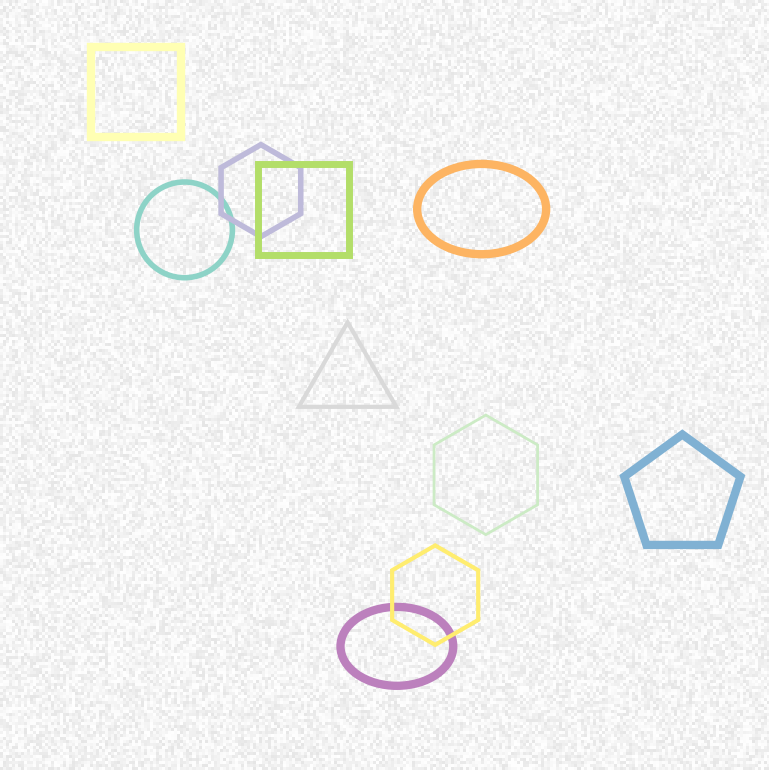[{"shape": "circle", "thickness": 2, "radius": 0.31, "center": [0.24, 0.701]}, {"shape": "square", "thickness": 3, "radius": 0.29, "center": [0.177, 0.88]}, {"shape": "hexagon", "thickness": 2, "radius": 0.3, "center": [0.339, 0.752]}, {"shape": "pentagon", "thickness": 3, "radius": 0.4, "center": [0.886, 0.356]}, {"shape": "oval", "thickness": 3, "radius": 0.42, "center": [0.626, 0.728]}, {"shape": "square", "thickness": 2.5, "radius": 0.3, "center": [0.394, 0.728]}, {"shape": "triangle", "thickness": 1.5, "radius": 0.37, "center": [0.451, 0.508]}, {"shape": "oval", "thickness": 3, "radius": 0.37, "center": [0.515, 0.161]}, {"shape": "hexagon", "thickness": 1, "radius": 0.39, "center": [0.631, 0.383]}, {"shape": "hexagon", "thickness": 1.5, "radius": 0.32, "center": [0.565, 0.227]}]